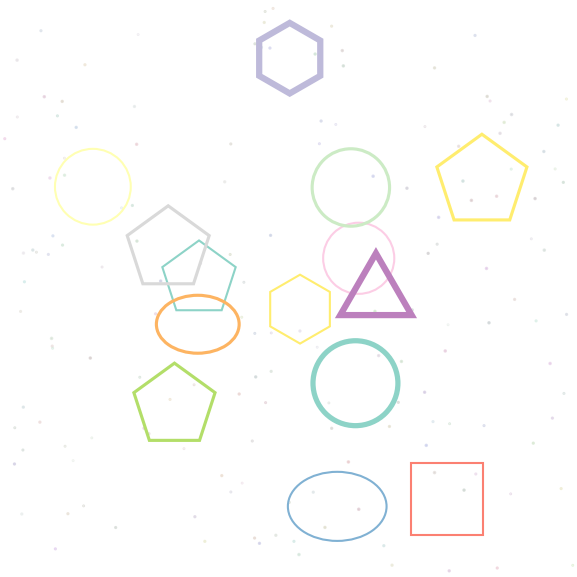[{"shape": "pentagon", "thickness": 1, "radius": 0.33, "center": [0.345, 0.516]}, {"shape": "circle", "thickness": 2.5, "radius": 0.37, "center": [0.616, 0.336]}, {"shape": "circle", "thickness": 1, "radius": 0.33, "center": [0.161, 0.676]}, {"shape": "hexagon", "thickness": 3, "radius": 0.31, "center": [0.502, 0.898]}, {"shape": "square", "thickness": 1, "radius": 0.31, "center": [0.774, 0.136]}, {"shape": "oval", "thickness": 1, "radius": 0.43, "center": [0.584, 0.122]}, {"shape": "oval", "thickness": 1.5, "radius": 0.36, "center": [0.342, 0.438]}, {"shape": "pentagon", "thickness": 1.5, "radius": 0.37, "center": [0.302, 0.296]}, {"shape": "circle", "thickness": 1, "radius": 0.31, "center": [0.621, 0.552]}, {"shape": "pentagon", "thickness": 1.5, "radius": 0.37, "center": [0.291, 0.568]}, {"shape": "triangle", "thickness": 3, "radius": 0.36, "center": [0.651, 0.489]}, {"shape": "circle", "thickness": 1.5, "radius": 0.34, "center": [0.608, 0.674]}, {"shape": "pentagon", "thickness": 1.5, "radius": 0.41, "center": [0.834, 0.685]}, {"shape": "hexagon", "thickness": 1, "radius": 0.3, "center": [0.52, 0.464]}]